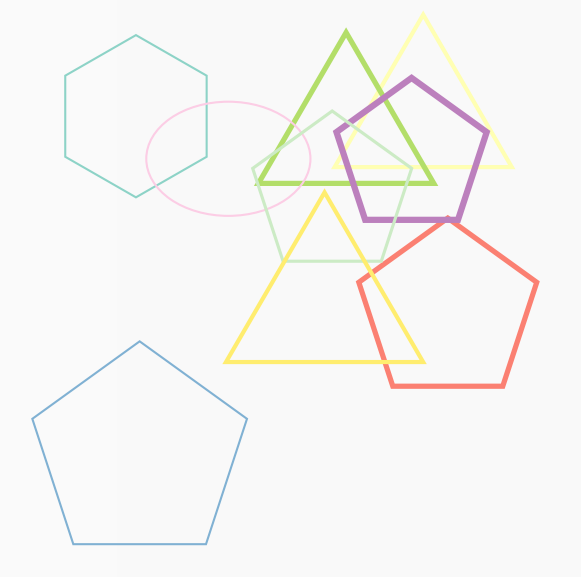[{"shape": "hexagon", "thickness": 1, "radius": 0.7, "center": [0.234, 0.798]}, {"shape": "triangle", "thickness": 2, "radius": 0.88, "center": [0.728, 0.798]}, {"shape": "pentagon", "thickness": 2.5, "radius": 0.8, "center": [0.77, 0.461]}, {"shape": "pentagon", "thickness": 1, "radius": 0.97, "center": [0.24, 0.214]}, {"shape": "triangle", "thickness": 2.5, "radius": 0.87, "center": [0.595, 0.769]}, {"shape": "oval", "thickness": 1, "radius": 0.71, "center": [0.393, 0.724]}, {"shape": "pentagon", "thickness": 3, "radius": 0.68, "center": [0.708, 0.728]}, {"shape": "pentagon", "thickness": 1.5, "radius": 0.72, "center": [0.572, 0.663]}, {"shape": "triangle", "thickness": 2, "radius": 0.98, "center": [0.558, 0.47]}]